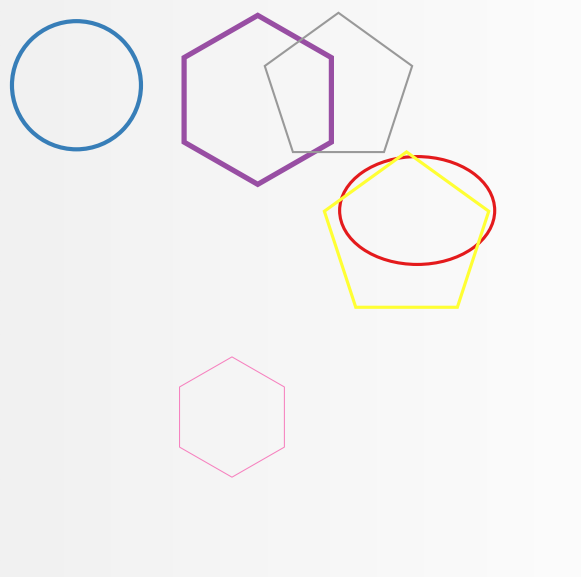[{"shape": "oval", "thickness": 1.5, "radius": 0.67, "center": [0.718, 0.635]}, {"shape": "circle", "thickness": 2, "radius": 0.55, "center": [0.132, 0.852]}, {"shape": "hexagon", "thickness": 2.5, "radius": 0.73, "center": [0.443, 0.826]}, {"shape": "pentagon", "thickness": 1.5, "radius": 0.74, "center": [0.699, 0.587]}, {"shape": "hexagon", "thickness": 0.5, "radius": 0.52, "center": [0.399, 0.277]}, {"shape": "pentagon", "thickness": 1, "radius": 0.67, "center": [0.582, 0.844]}]